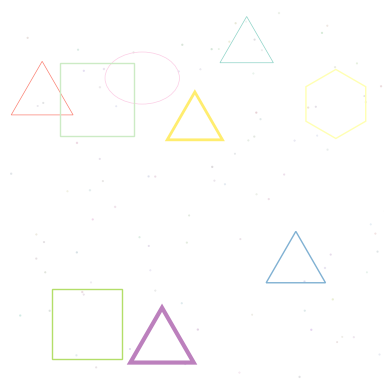[{"shape": "triangle", "thickness": 0.5, "radius": 0.4, "center": [0.641, 0.877]}, {"shape": "hexagon", "thickness": 1, "radius": 0.45, "center": [0.872, 0.73]}, {"shape": "triangle", "thickness": 0.5, "radius": 0.46, "center": [0.11, 0.748]}, {"shape": "triangle", "thickness": 1, "radius": 0.44, "center": [0.768, 0.31]}, {"shape": "square", "thickness": 1, "radius": 0.45, "center": [0.225, 0.158]}, {"shape": "oval", "thickness": 0.5, "radius": 0.48, "center": [0.369, 0.797]}, {"shape": "triangle", "thickness": 3, "radius": 0.47, "center": [0.421, 0.106]}, {"shape": "square", "thickness": 1, "radius": 0.48, "center": [0.252, 0.742]}, {"shape": "triangle", "thickness": 2, "radius": 0.41, "center": [0.506, 0.678]}]